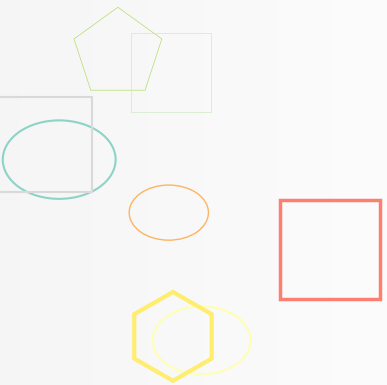[{"shape": "oval", "thickness": 1.5, "radius": 0.73, "center": [0.153, 0.585]}, {"shape": "oval", "thickness": 1.5, "radius": 0.63, "center": [0.521, 0.116]}, {"shape": "square", "thickness": 2.5, "radius": 0.65, "center": [0.852, 0.351]}, {"shape": "oval", "thickness": 1, "radius": 0.51, "center": [0.436, 0.448]}, {"shape": "pentagon", "thickness": 0.5, "radius": 0.6, "center": [0.304, 0.862]}, {"shape": "square", "thickness": 1.5, "radius": 0.61, "center": [0.115, 0.625]}, {"shape": "square", "thickness": 0.5, "radius": 0.52, "center": [0.441, 0.811]}, {"shape": "hexagon", "thickness": 3, "radius": 0.58, "center": [0.446, 0.126]}]